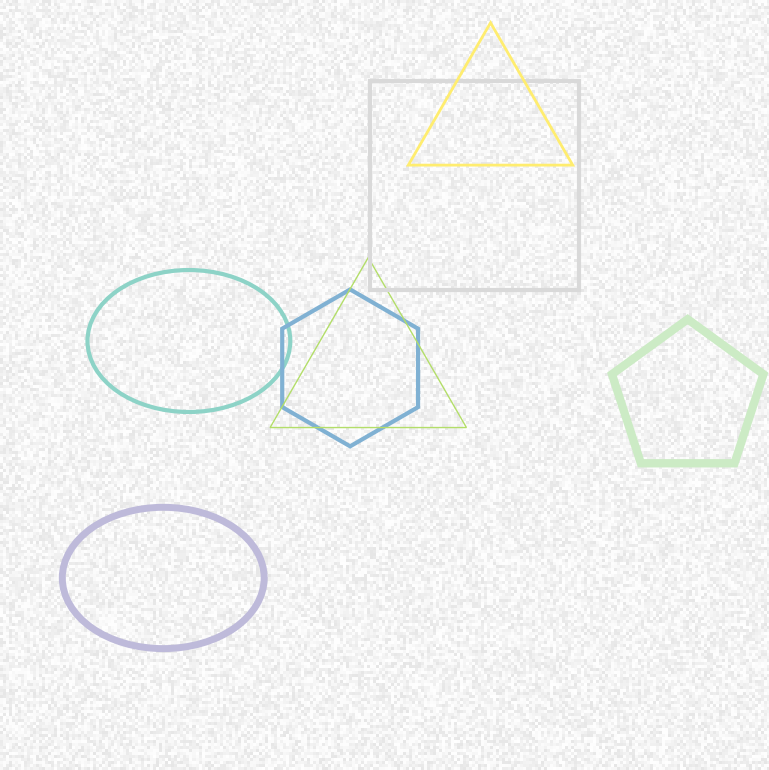[{"shape": "oval", "thickness": 1.5, "radius": 0.66, "center": [0.245, 0.557]}, {"shape": "oval", "thickness": 2.5, "radius": 0.66, "center": [0.212, 0.249]}, {"shape": "hexagon", "thickness": 1.5, "radius": 0.51, "center": [0.455, 0.522]}, {"shape": "triangle", "thickness": 0.5, "radius": 0.74, "center": [0.478, 0.518]}, {"shape": "square", "thickness": 1.5, "radius": 0.68, "center": [0.616, 0.759]}, {"shape": "pentagon", "thickness": 3, "radius": 0.52, "center": [0.893, 0.482]}, {"shape": "triangle", "thickness": 1, "radius": 0.62, "center": [0.637, 0.847]}]